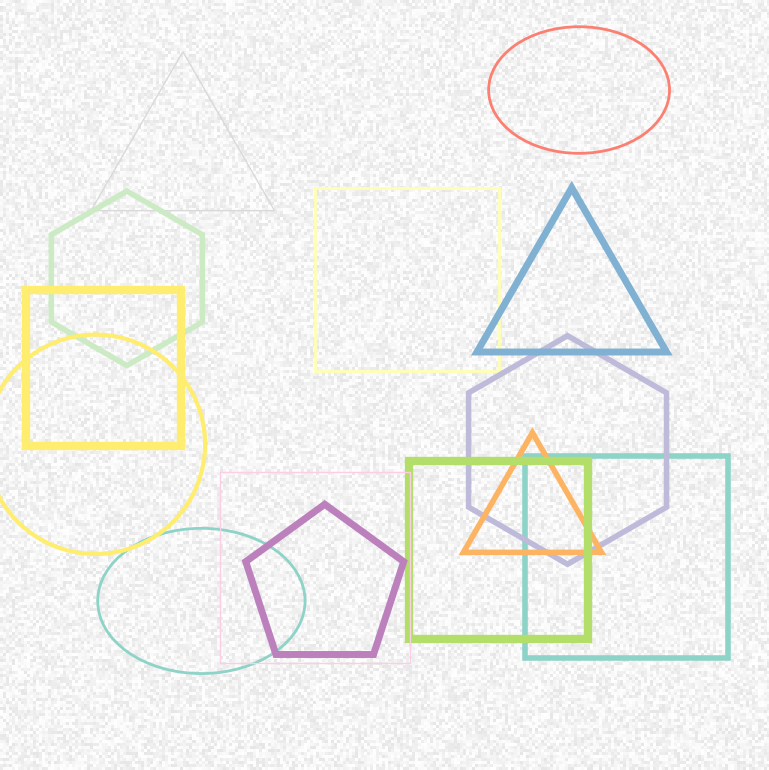[{"shape": "square", "thickness": 2, "radius": 0.66, "center": [0.813, 0.276]}, {"shape": "oval", "thickness": 1, "radius": 0.67, "center": [0.262, 0.22]}, {"shape": "square", "thickness": 1, "radius": 0.59, "center": [0.529, 0.637]}, {"shape": "hexagon", "thickness": 2, "radius": 0.74, "center": [0.737, 0.416]}, {"shape": "oval", "thickness": 1, "radius": 0.59, "center": [0.752, 0.883]}, {"shape": "triangle", "thickness": 2.5, "radius": 0.71, "center": [0.743, 0.614]}, {"shape": "triangle", "thickness": 2, "radius": 0.52, "center": [0.691, 0.334]}, {"shape": "square", "thickness": 3, "radius": 0.58, "center": [0.647, 0.286]}, {"shape": "square", "thickness": 0.5, "radius": 0.62, "center": [0.409, 0.263]}, {"shape": "triangle", "thickness": 0.5, "radius": 0.69, "center": [0.237, 0.795]}, {"shape": "pentagon", "thickness": 2.5, "radius": 0.54, "center": [0.422, 0.237]}, {"shape": "hexagon", "thickness": 2, "radius": 0.57, "center": [0.165, 0.639]}, {"shape": "square", "thickness": 3, "radius": 0.5, "center": [0.135, 0.522]}, {"shape": "circle", "thickness": 1.5, "radius": 0.71, "center": [0.124, 0.423]}]